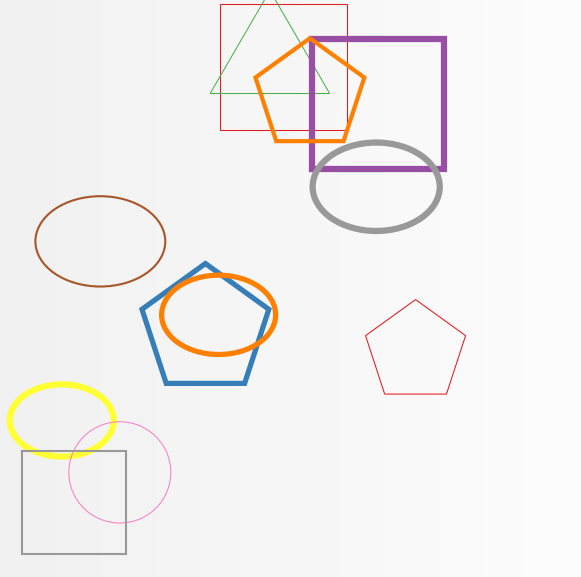[{"shape": "pentagon", "thickness": 0.5, "radius": 0.45, "center": [0.715, 0.39]}, {"shape": "square", "thickness": 0.5, "radius": 0.55, "center": [0.487, 0.883]}, {"shape": "pentagon", "thickness": 2.5, "radius": 0.57, "center": [0.353, 0.428]}, {"shape": "triangle", "thickness": 0.5, "radius": 0.59, "center": [0.464, 0.897]}, {"shape": "square", "thickness": 3, "radius": 0.56, "center": [0.65, 0.819]}, {"shape": "pentagon", "thickness": 2, "radius": 0.49, "center": [0.533, 0.834]}, {"shape": "oval", "thickness": 2.5, "radius": 0.49, "center": [0.376, 0.454]}, {"shape": "oval", "thickness": 3, "radius": 0.45, "center": [0.106, 0.271]}, {"shape": "oval", "thickness": 1, "radius": 0.56, "center": [0.173, 0.581]}, {"shape": "circle", "thickness": 0.5, "radius": 0.44, "center": [0.206, 0.181]}, {"shape": "square", "thickness": 1, "radius": 0.45, "center": [0.127, 0.129]}, {"shape": "oval", "thickness": 3, "radius": 0.55, "center": [0.647, 0.676]}]